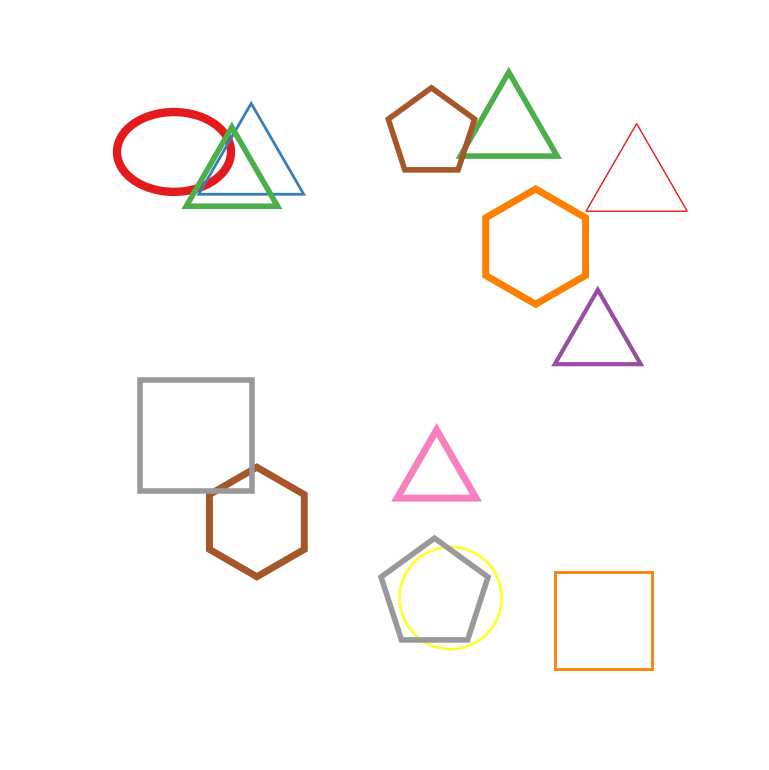[{"shape": "oval", "thickness": 3, "radius": 0.37, "center": [0.226, 0.803]}, {"shape": "triangle", "thickness": 0.5, "radius": 0.38, "center": [0.827, 0.764]}, {"shape": "triangle", "thickness": 1, "radius": 0.39, "center": [0.326, 0.787]}, {"shape": "triangle", "thickness": 2, "radius": 0.36, "center": [0.661, 0.834]}, {"shape": "triangle", "thickness": 2, "radius": 0.34, "center": [0.301, 0.766]}, {"shape": "triangle", "thickness": 1.5, "radius": 0.32, "center": [0.776, 0.559]}, {"shape": "square", "thickness": 1, "radius": 0.32, "center": [0.784, 0.195]}, {"shape": "hexagon", "thickness": 2.5, "radius": 0.37, "center": [0.696, 0.68]}, {"shape": "circle", "thickness": 1, "radius": 0.33, "center": [0.585, 0.223]}, {"shape": "hexagon", "thickness": 2.5, "radius": 0.36, "center": [0.334, 0.322]}, {"shape": "pentagon", "thickness": 2, "radius": 0.29, "center": [0.56, 0.827]}, {"shape": "triangle", "thickness": 2.5, "radius": 0.3, "center": [0.567, 0.383]}, {"shape": "pentagon", "thickness": 2, "radius": 0.37, "center": [0.564, 0.228]}, {"shape": "square", "thickness": 2, "radius": 0.36, "center": [0.255, 0.435]}]